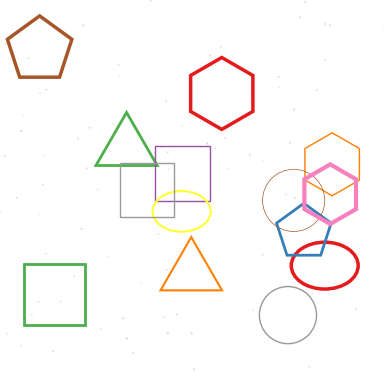[{"shape": "oval", "thickness": 2.5, "radius": 0.43, "center": [0.843, 0.31]}, {"shape": "hexagon", "thickness": 2.5, "radius": 0.47, "center": [0.576, 0.757]}, {"shape": "pentagon", "thickness": 2, "radius": 0.37, "center": [0.789, 0.397]}, {"shape": "square", "thickness": 2, "radius": 0.4, "center": [0.142, 0.235]}, {"shape": "triangle", "thickness": 2, "radius": 0.46, "center": [0.329, 0.616]}, {"shape": "square", "thickness": 1, "radius": 0.36, "center": [0.475, 0.55]}, {"shape": "triangle", "thickness": 1.5, "radius": 0.46, "center": [0.497, 0.292]}, {"shape": "hexagon", "thickness": 1, "radius": 0.41, "center": [0.863, 0.573]}, {"shape": "oval", "thickness": 1.5, "radius": 0.38, "center": [0.472, 0.451]}, {"shape": "circle", "thickness": 0.5, "radius": 0.4, "center": [0.763, 0.479]}, {"shape": "pentagon", "thickness": 2.5, "radius": 0.44, "center": [0.103, 0.871]}, {"shape": "hexagon", "thickness": 3, "radius": 0.39, "center": [0.858, 0.496]}, {"shape": "square", "thickness": 1, "radius": 0.35, "center": [0.382, 0.506]}, {"shape": "circle", "thickness": 1, "radius": 0.37, "center": [0.748, 0.182]}]